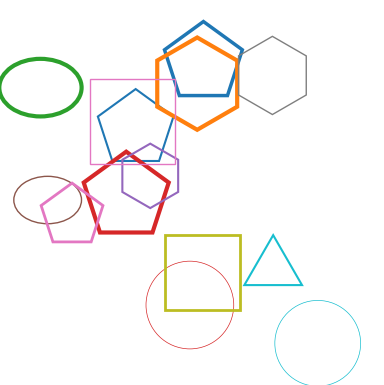[{"shape": "pentagon", "thickness": 1.5, "radius": 0.52, "center": [0.352, 0.665]}, {"shape": "pentagon", "thickness": 2.5, "radius": 0.53, "center": [0.528, 0.838]}, {"shape": "hexagon", "thickness": 3, "radius": 0.6, "center": [0.512, 0.783]}, {"shape": "oval", "thickness": 3, "radius": 0.53, "center": [0.105, 0.772]}, {"shape": "circle", "thickness": 0.5, "radius": 0.57, "center": [0.493, 0.208]}, {"shape": "pentagon", "thickness": 3, "radius": 0.58, "center": [0.328, 0.49]}, {"shape": "hexagon", "thickness": 1.5, "radius": 0.42, "center": [0.39, 0.543]}, {"shape": "oval", "thickness": 1, "radius": 0.44, "center": [0.124, 0.48]}, {"shape": "square", "thickness": 1, "radius": 0.56, "center": [0.344, 0.685]}, {"shape": "pentagon", "thickness": 2, "radius": 0.42, "center": [0.187, 0.44]}, {"shape": "hexagon", "thickness": 1, "radius": 0.51, "center": [0.708, 0.804]}, {"shape": "square", "thickness": 2, "radius": 0.49, "center": [0.525, 0.292]}, {"shape": "triangle", "thickness": 1.5, "radius": 0.43, "center": [0.71, 0.303]}, {"shape": "circle", "thickness": 0.5, "radius": 0.56, "center": [0.825, 0.108]}]